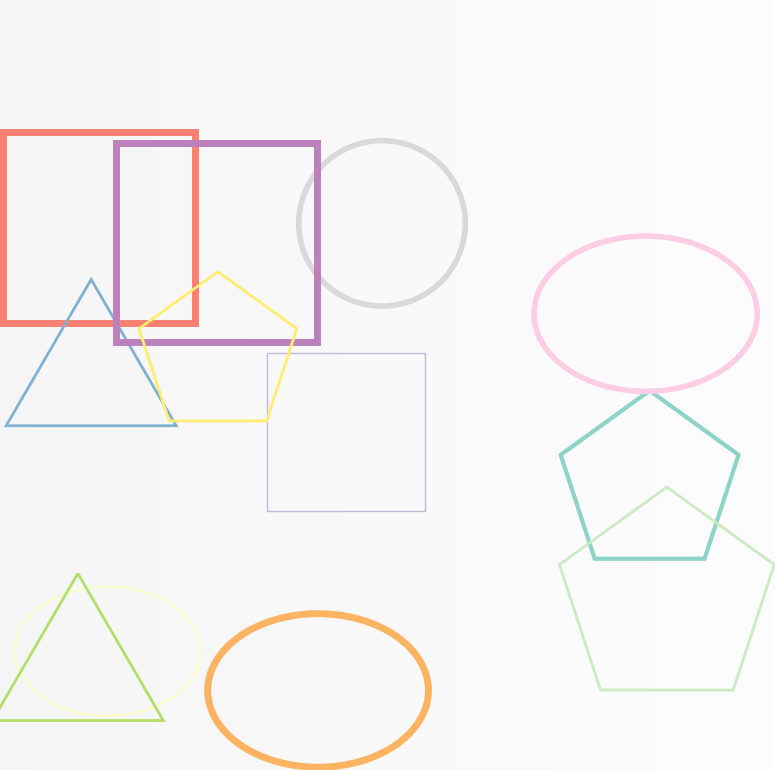[{"shape": "pentagon", "thickness": 1.5, "radius": 0.6, "center": [0.838, 0.372]}, {"shape": "oval", "thickness": 0.5, "radius": 0.6, "center": [0.139, 0.154]}, {"shape": "square", "thickness": 0.5, "radius": 0.51, "center": [0.446, 0.439]}, {"shape": "square", "thickness": 2.5, "radius": 0.62, "center": [0.128, 0.705]}, {"shape": "triangle", "thickness": 1, "radius": 0.63, "center": [0.118, 0.51]}, {"shape": "oval", "thickness": 2.5, "radius": 0.71, "center": [0.41, 0.103]}, {"shape": "triangle", "thickness": 1, "radius": 0.64, "center": [0.1, 0.128]}, {"shape": "oval", "thickness": 2, "radius": 0.72, "center": [0.833, 0.593]}, {"shape": "circle", "thickness": 2, "radius": 0.54, "center": [0.493, 0.71]}, {"shape": "square", "thickness": 2.5, "radius": 0.65, "center": [0.279, 0.685]}, {"shape": "pentagon", "thickness": 1, "radius": 0.73, "center": [0.86, 0.222]}, {"shape": "pentagon", "thickness": 1, "radius": 0.54, "center": [0.281, 0.54]}]